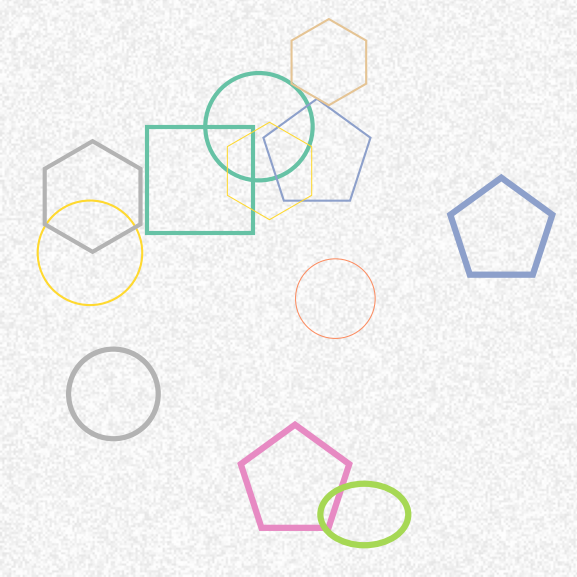[{"shape": "square", "thickness": 2, "radius": 0.46, "center": [0.346, 0.688]}, {"shape": "circle", "thickness": 2, "radius": 0.46, "center": [0.448, 0.78]}, {"shape": "circle", "thickness": 0.5, "radius": 0.34, "center": [0.581, 0.482]}, {"shape": "pentagon", "thickness": 1, "radius": 0.49, "center": [0.549, 0.731]}, {"shape": "pentagon", "thickness": 3, "radius": 0.46, "center": [0.868, 0.599]}, {"shape": "pentagon", "thickness": 3, "radius": 0.49, "center": [0.511, 0.165]}, {"shape": "oval", "thickness": 3, "radius": 0.38, "center": [0.631, 0.108]}, {"shape": "circle", "thickness": 1, "radius": 0.45, "center": [0.156, 0.561]}, {"shape": "hexagon", "thickness": 0.5, "radius": 0.42, "center": [0.467, 0.703]}, {"shape": "hexagon", "thickness": 1, "radius": 0.37, "center": [0.569, 0.892]}, {"shape": "circle", "thickness": 2.5, "radius": 0.39, "center": [0.196, 0.317]}, {"shape": "hexagon", "thickness": 2, "radius": 0.48, "center": [0.16, 0.659]}]